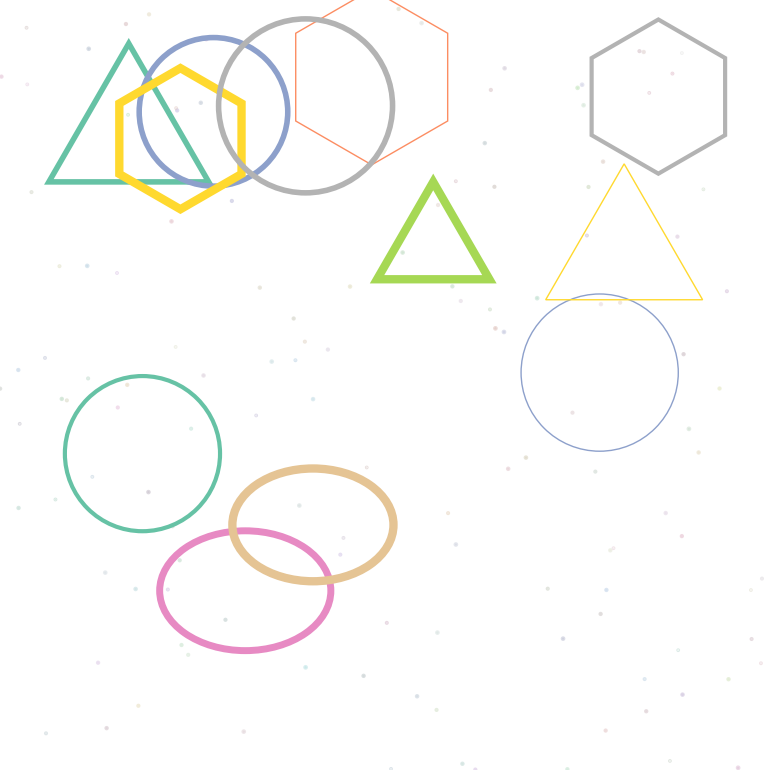[{"shape": "triangle", "thickness": 2, "radius": 0.6, "center": [0.167, 0.824]}, {"shape": "circle", "thickness": 1.5, "radius": 0.5, "center": [0.185, 0.411]}, {"shape": "hexagon", "thickness": 0.5, "radius": 0.57, "center": [0.483, 0.9]}, {"shape": "circle", "thickness": 0.5, "radius": 0.51, "center": [0.779, 0.516]}, {"shape": "circle", "thickness": 2, "radius": 0.48, "center": [0.277, 0.855]}, {"shape": "oval", "thickness": 2.5, "radius": 0.56, "center": [0.319, 0.233]}, {"shape": "triangle", "thickness": 3, "radius": 0.42, "center": [0.563, 0.679]}, {"shape": "hexagon", "thickness": 3, "radius": 0.46, "center": [0.234, 0.82]}, {"shape": "triangle", "thickness": 0.5, "radius": 0.59, "center": [0.811, 0.67]}, {"shape": "oval", "thickness": 3, "radius": 0.52, "center": [0.406, 0.318]}, {"shape": "circle", "thickness": 2, "radius": 0.56, "center": [0.397, 0.863]}, {"shape": "hexagon", "thickness": 1.5, "radius": 0.5, "center": [0.855, 0.875]}]